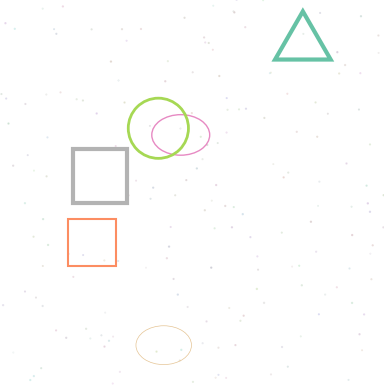[{"shape": "triangle", "thickness": 3, "radius": 0.42, "center": [0.787, 0.887]}, {"shape": "square", "thickness": 1.5, "radius": 0.31, "center": [0.239, 0.37]}, {"shape": "oval", "thickness": 1, "radius": 0.38, "center": [0.469, 0.65]}, {"shape": "circle", "thickness": 2, "radius": 0.39, "center": [0.411, 0.667]}, {"shape": "oval", "thickness": 0.5, "radius": 0.36, "center": [0.425, 0.103]}, {"shape": "square", "thickness": 3, "radius": 0.35, "center": [0.261, 0.542]}]